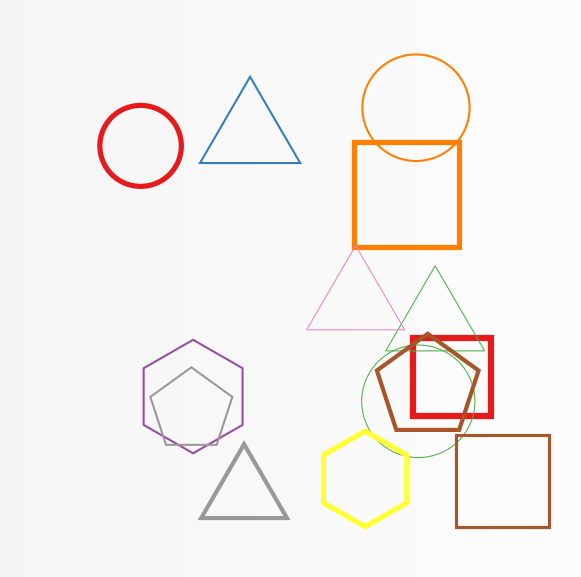[{"shape": "circle", "thickness": 2.5, "radius": 0.35, "center": [0.242, 0.747]}, {"shape": "square", "thickness": 3, "radius": 0.34, "center": [0.777, 0.346]}, {"shape": "triangle", "thickness": 1, "radius": 0.5, "center": [0.43, 0.767]}, {"shape": "triangle", "thickness": 0.5, "radius": 0.49, "center": [0.749, 0.441]}, {"shape": "circle", "thickness": 0.5, "radius": 0.49, "center": [0.72, 0.304]}, {"shape": "hexagon", "thickness": 1, "radius": 0.49, "center": [0.332, 0.312]}, {"shape": "square", "thickness": 2.5, "radius": 0.45, "center": [0.699, 0.662]}, {"shape": "circle", "thickness": 1, "radius": 0.46, "center": [0.716, 0.813]}, {"shape": "hexagon", "thickness": 2.5, "radius": 0.41, "center": [0.628, 0.17]}, {"shape": "square", "thickness": 1.5, "radius": 0.4, "center": [0.865, 0.166]}, {"shape": "pentagon", "thickness": 2, "radius": 0.46, "center": [0.736, 0.329]}, {"shape": "triangle", "thickness": 0.5, "radius": 0.49, "center": [0.612, 0.477]}, {"shape": "triangle", "thickness": 2, "radius": 0.43, "center": [0.42, 0.145]}, {"shape": "pentagon", "thickness": 1, "radius": 0.37, "center": [0.329, 0.289]}]